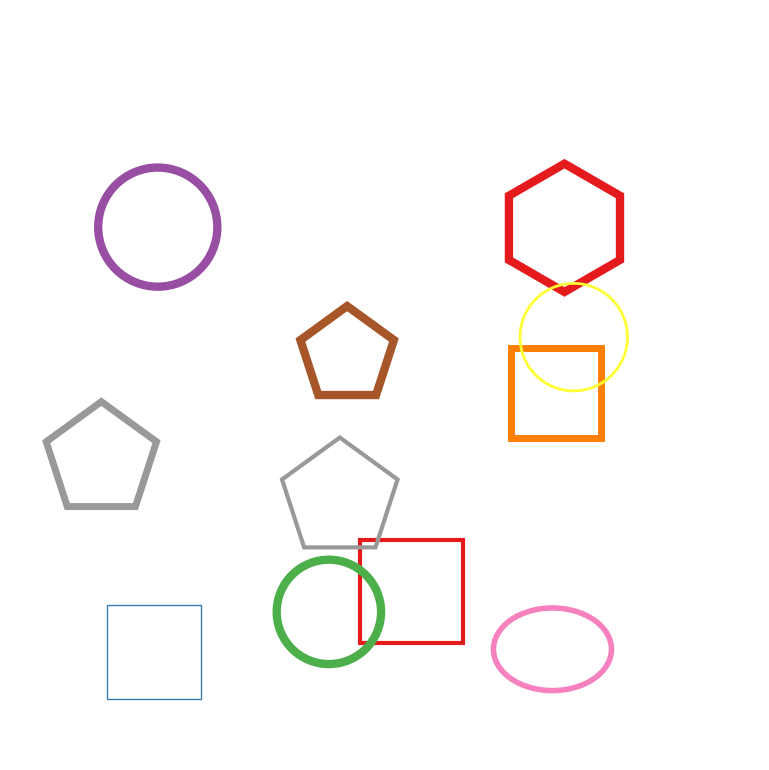[{"shape": "square", "thickness": 1.5, "radius": 0.34, "center": [0.535, 0.232]}, {"shape": "hexagon", "thickness": 3, "radius": 0.42, "center": [0.733, 0.704]}, {"shape": "square", "thickness": 0.5, "radius": 0.31, "center": [0.2, 0.153]}, {"shape": "circle", "thickness": 3, "radius": 0.34, "center": [0.427, 0.205]}, {"shape": "circle", "thickness": 3, "radius": 0.39, "center": [0.205, 0.705]}, {"shape": "square", "thickness": 2.5, "radius": 0.29, "center": [0.722, 0.489]}, {"shape": "circle", "thickness": 1, "radius": 0.35, "center": [0.745, 0.562]}, {"shape": "pentagon", "thickness": 3, "radius": 0.32, "center": [0.451, 0.539]}, {"shape": "oval", "thickness": 2, "radius": 0.38, "center": [0.717, 0.157]}, {"shape": "pentagon", "thickness": 1.5, "radius": 0.39, "center": [0.441, 0.353]}, {"shape": "pentagon", "thickness": 2.5, "radius": 0.38, "center": [0.132, 0.403]}]